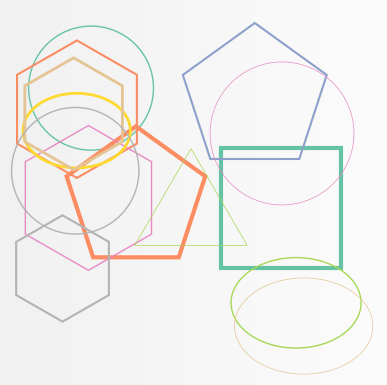[{"shape": "square", "thickness": 3, "radius": 0.78, "center": [0.725, 0.46]}, {"shape": "circle", "thickness": 1, "radius": 0.81, "center": [0.235, 0.771]}, {"shape": "pentagon", "thickness": 3, "radius": 0.94, "center": [0.351, 0.484]}, {"shape": "hexagon", "thickness": 1.5, "radius": 0.89, "center": [0.199, 0.716]}, {"shape": "pentagon", "thickness": 1.5, "radius": 0.98, "center": [0.658, 0.745]}, {"shape": "circle", "thickness": 0.5, "radius": 0.93, "center": [0.728, 0.653]}, {"shape": "hexagon", "thickness": 1, "radius": 0.94, "center": [0.228, 0.486]}, {"shape": "triangle", "thickness": 0.5, "radius": 0.84, "center": [0.493, 0.446]}, {"shape": "oval", "thickness": 1, "radius": 0.84, "center": [0.764, 0.213]}, {"shape": "oval", "thickness": 2, "radius": 0.69, "center": [0.198, 0.661]}, {"shape": "oval", "thickness": 0.5, "radius": 0.89, "center": [0.784, 0.153]}, {"shape": "hexagon", "thickness": 2, "radius": 0.73, "center": [0.19, 0.705]}, {"shape": "hexagon", "thickness": 1.5, "radius": 0.69, "center": [0.161, 0.303]}, {"shape": "circle", "thickness": 1, "radius": 0.82, "center": [0.194, 0.557]}]